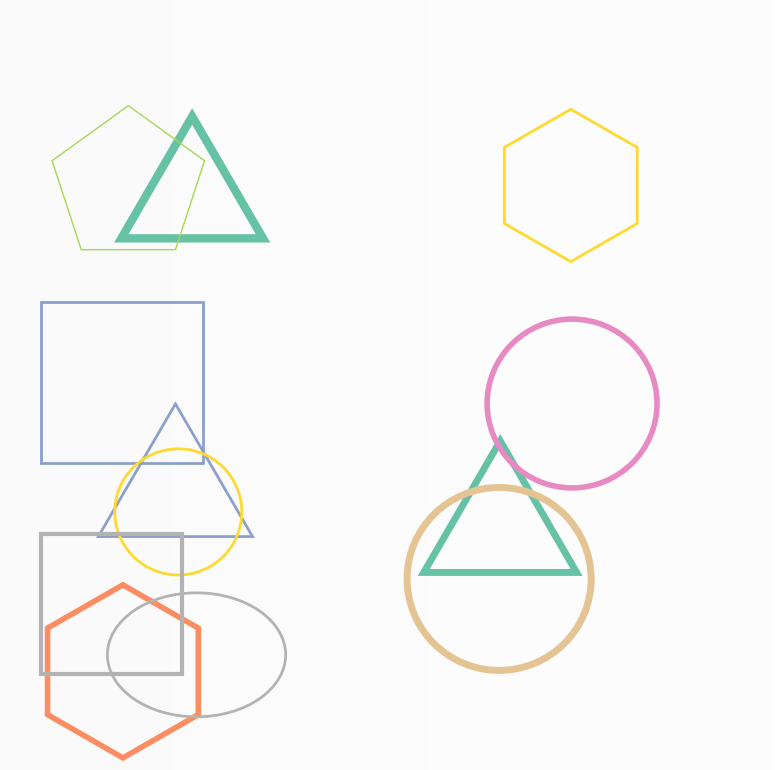[{"shape": "triangle", "thickness": 3, "radius": 0.53, "center": [0.248, 0.743]}, {"shape": "triangle", "thickness": 2.5, "radius": 0.57, "center": [0.645, 0.314]}, {"shape": "hexagon", "thickness": 2, "radius": 0.56, "center": [0.159, 0.128]}, {"shape": "square", "thickness": 1, "radius": 0.52, "center": [0.158, 0.503]}, {"shape": "triangle", "thickness": 1, "radius": 0.57, "center": [0.226, 0.361]}, {"shape": "circle", "thickness": 2, "radius": 0.55, "center": [0.738, 0.476]}, {"shape": "pentagon", "thickness": 0.5, "radius": 0.52, "center": [0.166, 0.759]}, {"shape": "circle", "thickness": 1, "radius": 0.41, "center": [0.23, 0.335]}, {"shape": "hexagon", "thickness": 1, "radius": 0.49, "center": [0.737, 0.759]}, {"shape": "circle", "thickness": 2.5, "radius": 0.59, "center": [0.644, 0.248]}, {"shape": "square", "thickness": 1.5, "radius": 0.45, "center": [0.144, 0.215]}, {"shape": "oval", "thickness": 1, "radius": 0.58, "center": [0.254, 0.15]}]